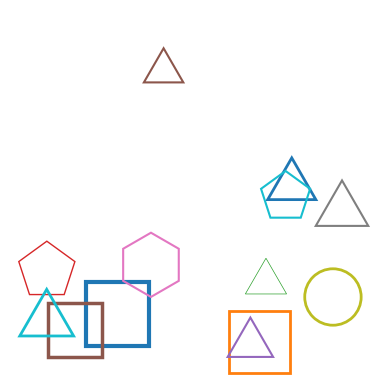[{"shape": "square", "thickness": 3, "radius": 0.41, "center": [0.305, 0.184]}, {"shape": "triangle", "thickness": 2, "radius": 0.36, "center": [0.758, 0.518]}, {"shape": "square", "thickness": 2, "radius": 0.4, "center": [0.674, 0.112]}, {"shape": "triangle", "thickness": 0.5, "radius": 0.31, "center": [0.691, 0.267]}, {"shape": "pentagon", "thickness": 1, "radius": 0.38, "center": [0.122, 0.297]}, {"shape": "triangle", "thickness": 1.5, "radius": 0.34, "center": [0.65, 0.107]}, {"shape": "square", "thickness": 2.5, "radius": 0.35, "center": [0.195, 0.142]}, {"shape": "triangle", "thickness": 1.5, "radius": 0.3, "center": [0.425, 0.816]}, {"shape": "hexagon", "thickness": 1.5, "radius": 0.42, "center": [0.392, 0.312]}, {"shape": "triangle", "thickness": 1.5, "radius": 0.39, "center": [0.888, 0.453]}, {"shape": "circle", "thickness": 2, "radius": 0.37, "center": [0.865, 0.229]}, {"shape": "pentagon", "thickness": 1.5, "radius": 0.34, "center": [0.742, 0.489]}, {"shape": "triangle", "thickness": 2, "radius": 0.4, "center": [0.121, 0.168]}]